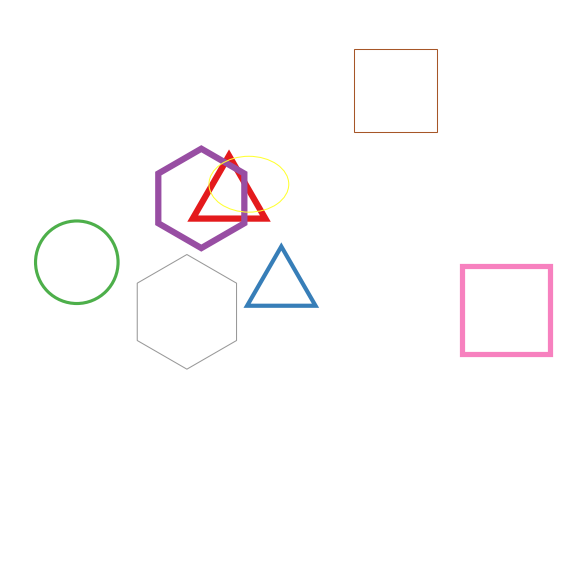[{"shape": "triangle", "thickness": 3, "radius": 0.36, "center": [0.397, 0.657]}, {"shape": "triangle", "thickness": 2, "radius": 0.34, "center": [0.487, 0.504]}, {"shape": "circle", "thickness": 1.5, "radius": 0.36, "center": [0.133, 0.545]}, {"shape": "hexagon", "thickness": 3, "radius": 0.43, "center": [0.349, 0.656]}, {"shape": "oval", "thickness": 0.5, "radius": 0.35, "center": [0.431, 0.68]}, {"shape": "square", "thickness": 0.5, "radius": 0.36, "center": [0.684, 0.843]}, {"shape": "square", "thickness": 2.5, "radius": 0.38, "center": [0.876, 0.463]}, {"shape": "hexagon", "thickness": 0.5, "radius": 0.5, "center": [0.324, 0.459]}]